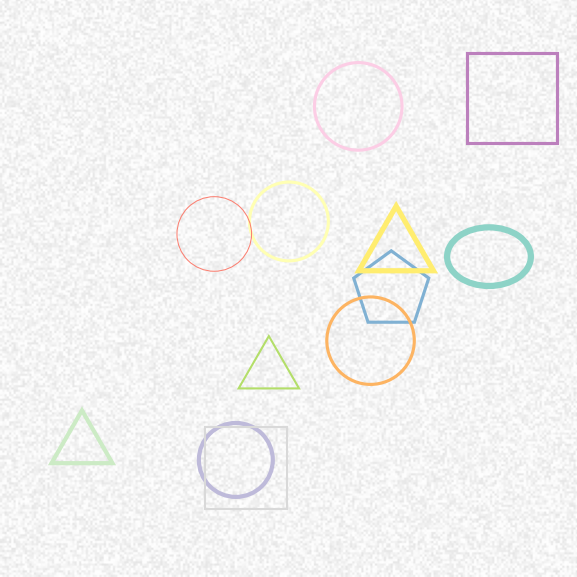[{"shape": "oval", "thickness": 3, "radius": 0.36, "center": [0.847, 0.555]}, {"shape": "circle", "thickness": 1.5, "radius": 0.34, "center": [0.5, 0.616]}, {"shape": "circle", "thickness": 2, "radius": 0.32, "center": [0.408, 0.203]}, {"shape": "circle", "thickness": 0.5, "radius": 0.32, "center": [0.371, 0.594]}, {"shape": "pentagon", "thickness": 1.5, "radius": 0.34, "center": [0.677, 0.496]}, {"shape": "circle", "thickness": 1.5, "radius": 0.38, "center": [0.642, 0.409]}, {"shape": "triangle", "thickness": 1, "radius": 0.3, "center": [0.466, 0.357]}, {"shape": "circle", "thickness": 1.5, "radius": 0.38, "center": [0.62, 0.815]}, {"shape": "square", "thickness": 1, "radius": 0.35, "center": [0.426, 0.189]}, {"shape": "square", "thickness": 1.5, "radius": 0.39, "center": [0.887, 0.829]}, {"shape": "triangle", "thickness": 2, "radius": 0.3, "center": [0.142, 0.228]}, {"shape": "triangle", "thickness": 2.5, "radius": 0.37, "center": [0.686, 0.568]}]